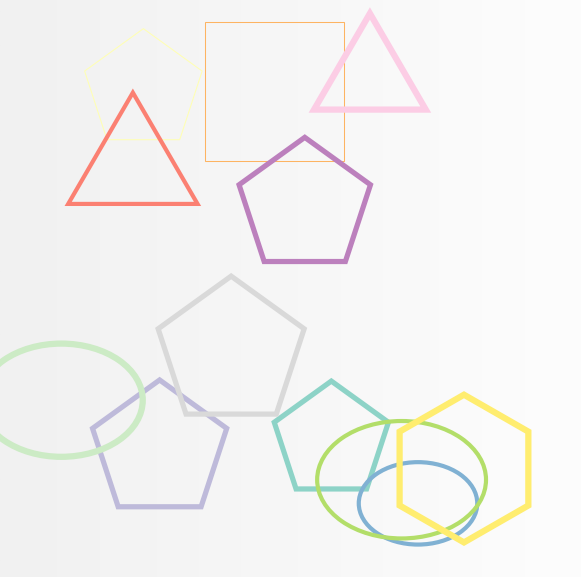[{"shape": "pentagon", "thickness": 2.5, "radius": 0.52, "center": [0.57, 0.236]}, {"shape": "pentagon", "thickness": 0.5, "radius": 0.53, "center": [0.247, 0.843]}, {"shape": "pentagon", "thickness": 2.5, "radius": 0.61, "center": [0.275, 0.22]}, {"shape": "triangle", "thickness": 2, "radius": 0.64, "center": [0.229, 0.71]}, {"shape": "oval", "thickness": 2, "radius": 0.51, "center": [0.719, 0.128]}, {"shape": "square", "thickness": 0.5, "radius": 0.6, "center": [0.473, 0.84]}, {"shape": "oval", "thickness": 2, "radius": 0.73, "center": [0.691, 0.168]}, {"shape": "triangle", "thickness": 3, "radius": 0.55, "center": [0.636, 0.865]}, {"shape": "pentagon", "thickness": 2.5, "radius": 0.66, "center": [0.398, 0.389]}, {"shape": "pentagon", "thickness": 2.5, "radius": 0.59, "center": [0.524, 0.642]}, {"shape": "oval", "thickness": 3, "radius": 0.7, "center": [0.106, 0.306]}, {"shape": "hexagon", "thickness": 3, "radius": 0.64, "center": [0.798, 0.188]}]